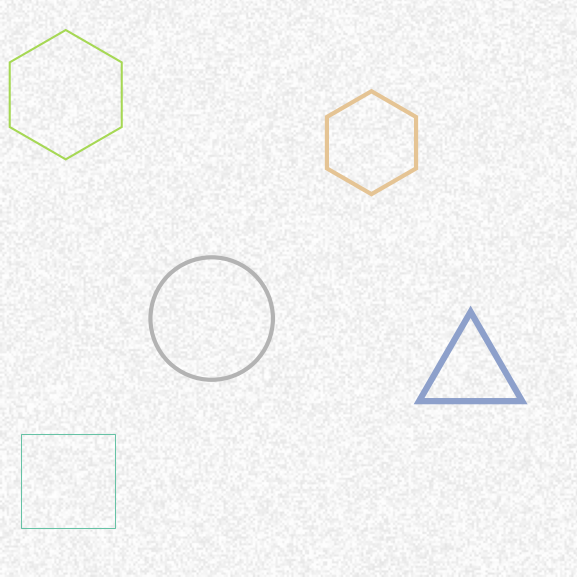[{"shape": "square", "thickness": 0.5, "radius": 0.41, "center": [0.118, 0.167]}, {"shape": "triangle", "thickness": 3, "radius": 0.52, "center": [0.815, 0.356]}, {"shape": "hexagon", "thickness": 1, "radius": 0.56, "center": [0.114, 0.835]}, {"shape": "hexagon", "thickness": 2, "radius": 0.45, "center": [0.643, 0.752]}, {"shape": "circle", "thickness": 2, "radius": 0.53, "center": [0.367, 0.448]}]